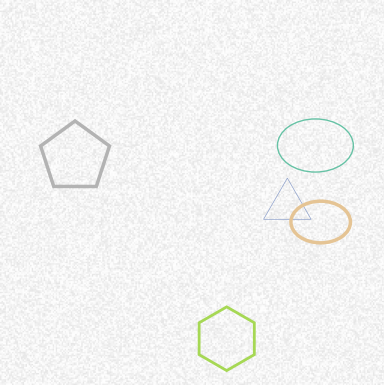[{"shape": "oval", "thickness": 1, "radius": 0.49, "center": [0.819, 0.622]}, {"shape": "triangle", "thickness": 0.5, "radius": 0.36, "center": [0.746, 0.466]}, {"shape": "hexagon", "thickness": 2, "radius": 0.41, "center": [0.589, 0.12]}, {"shape": "oval", "thickness": 2.5, "radius": 0.39, "center": [0.833, 0.423]}, {"shape": "pentagon", "thickness": 2.5, "radius": 0.47, "center": [0.195, 0.592]}]